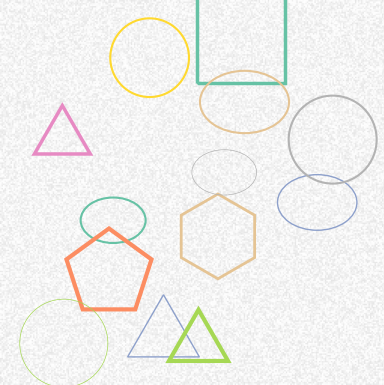[{"shape": "square", "thickness": 2.5, "radius": 0.57, "center": [0.626, 0.9]}, {"shape": "oval", "thickness": 1.5, "radius": 0.42, "center": [0.294, 0.428]}, {"shape": "pentagon", "thickness": 3, "radius": 0.58, "center": [0.283, 0.29]}, {"shape": "oval", "thickness": 1, "radius": 0.52, "center": [0.824, 0.474]}, {"shape": "triangle", "thickness": 1, "radius": 0.54, "center": [0.425, 0.127]}, {"shape": "triangle", "thickness": 2.5, "radius": 0.42, "center": [0.162, 0.642]}, {"shape": "circle", "thickness": 0.5, "radius": 0.57, "center": [0.166, 0.108]}, {"shape": "triangle", "thickness": 3, "radius": 0.44, "center": [0.516, 0.107]}, {"shape": "circle", "thickness": 1.5, "radius": 0.51, "center": [0.389, 0.85]}, {"shape": "hexagon", "thickness": 2, "radius": 0.55, "center": [0.566, 0.386]}, {"shape": "oval", "thickness": 1.5, "radius": 0.58, "center": [0.635, 0.735]}, {"shape": "oval", "thickness": 0.5, "radius": 0.42, "center": [0.582, 0.552]}, {"shape": "circle", "thickness": 1.5, "radius": 0.57, "center": [0.864, 0.637]}]